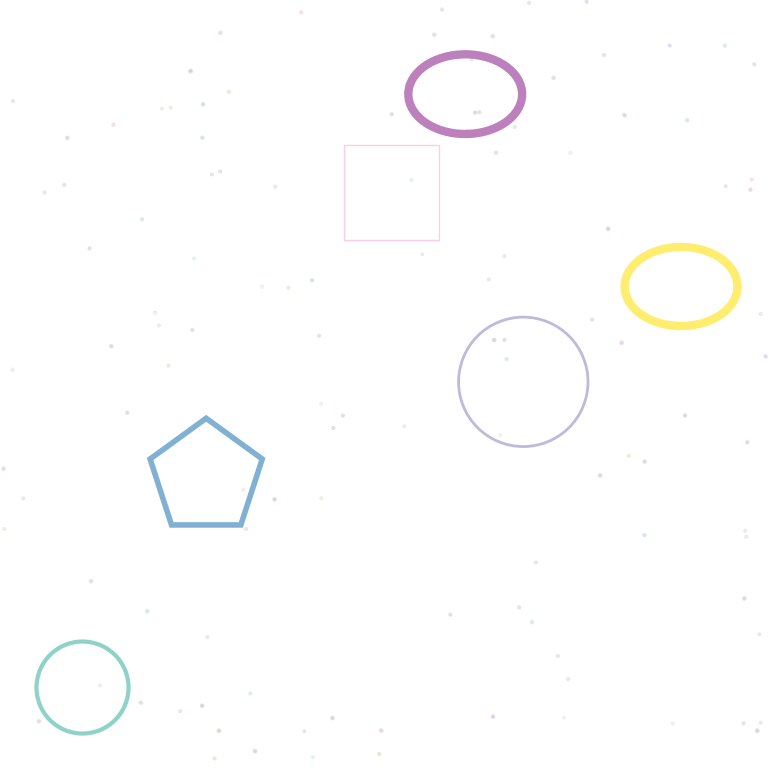[{"shape": "circle", "thickness": 1.5, "radius": 0.3, "center": [0.107, 0.107]}, {"shape": "circle", "thickness": 1, "radius": 0.42, "center": [0.68, 0.504]}, {"shape": "pentagon", "thickness": 2, "radius": 0.38, "center": [0.268, 0.38]}, {"shape": "square", "thickness": 0.5, "radius": 0.31, "center": [0.508, 0.75]}, {"shape": "oval", "thickness": 3, "radius": 0.37, "center": [0.604, 0.878]}, {"shape": "oval", "thickness": 3, "radius": 0.37, "center": [0.885, 0.628]}]